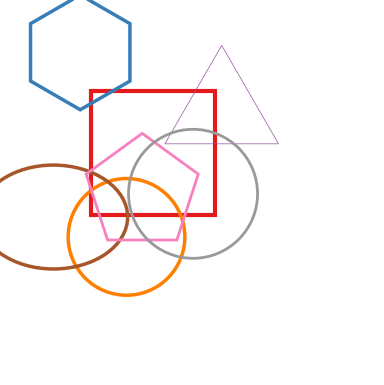[{"shape": "square", "thickness": 3, "radius": 0.81, "center": [0.396, 0.603]}, {"shape": "hexagon", "thickness": 2.5, "radius": 0.75, "center": [0.208, 0.864]}, {"shape": "triangle", "thickness": 0.5, "radius": 0.85, "center": [0.576, 0.712]}, {"shape": "circle", "thickness": 2.5, "radius": 0.76, "center": [0.329, 0.385]}, {"shape": "oval", "thickness": 2.5, "radius": 0.96, "center": [0.139, 0.436]}, {"shape": "pentagon", "thickness": 2, "radius": 0.77, "center": [0.369, 0.5]}, {"shape": "circle", "thickness": 2, "radius": 0.84, "center": [0.501, 0.497]}]